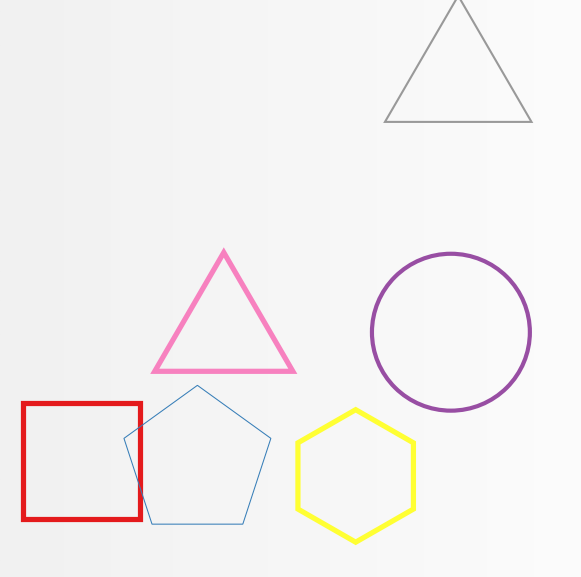[{"shape": "square", "thickness": 2.5, "radius": 0.5, "center": [0.14, 0.201]}, {"shape": "pentagon", "thickness": 0.5, "radius": 0.66, "center": [0.34, 0.199]}, {"shape": "circle", "thickness": 2, "radius": 0.68, "center": [0.776, 0.424]}, {"shape": "hexagon", "thickness": 2.5, "radius": 0.57, "center": [0.612, 0.175]}, {"shape": "triangle", "thickness": 2.5, "radius": 0.69, "center": [0.385, 0.425]}, {"shape": "triangle", "thickness": 1, "radius": 0.73, "center": [0.788, 0.861]}]